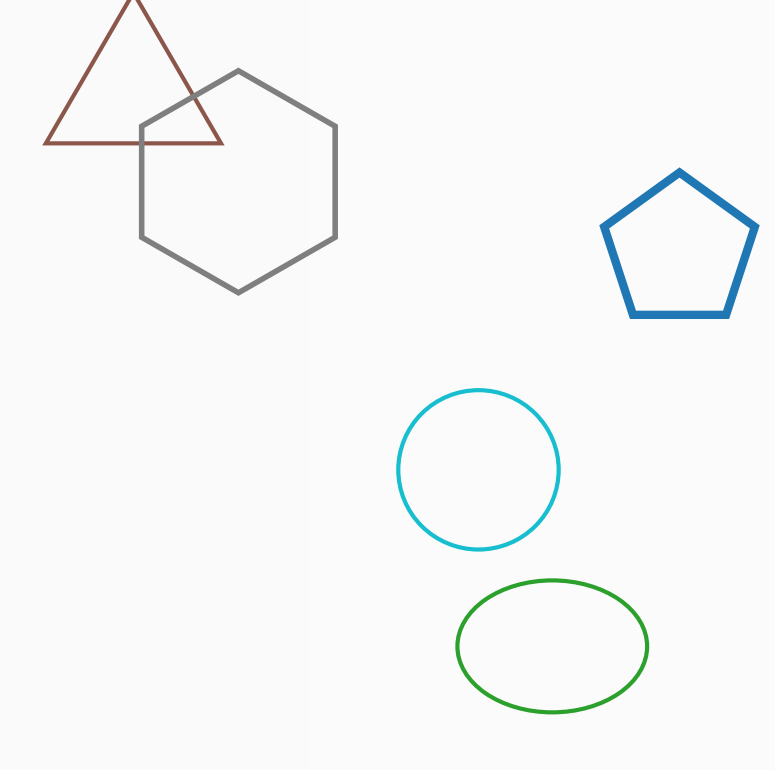[{"shape": "pentagon", "thickness": 3, "radius": 0.51, "center": [0.877, 0.674]}, {"shape": "oval", "thickness": 1.5, "radius": 0.61, "center": [0.713, 0.161]}, {"shape": "triangle", "thickness": 1.5, "radius": 0.65, "center": [0.172, 0.879]}, {"shape": "hexagon", "thickness": 2, "radius": 0.72, "center": [0.308, 0.764]}, {"shape": "circle", "thickness": 1.5, "radius": 0.52, "center": [0.617, 0.39]}]